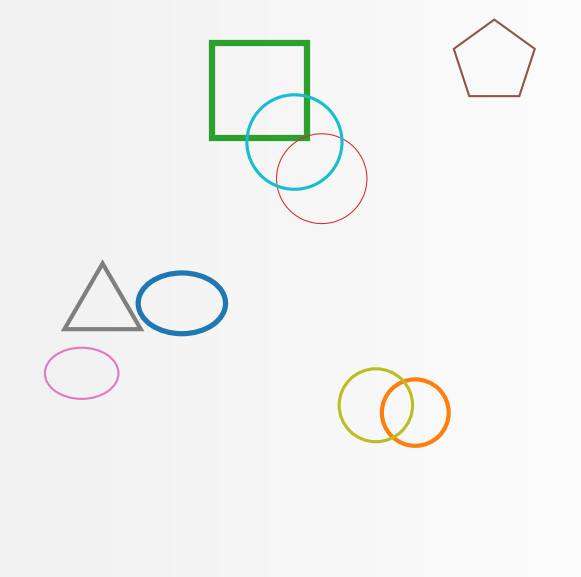[{"shape": "oval", "thickness": 2.5, "radius": 0.38, "center": [0.313, 0.474]}, {"shape": "circle", "thickness": 2, "radius": 0.29, "center": [0.714, 0.285]}, {"shape": "square", "thickness": 3, "radius": 0.41, "center": [0.447, 0.842]}, {"shape": "circle", "thickness": 0.5, "radius": 0.39, "center": [0.554, 0.69]}, {"shape": "pentagon", "thickness": 1, "radius": 0.37, "center": [0.85, 0.892]}, {"shape": "oval", "thickness": 1, "radius": 0.32, "center": [0.14, 0.353]}, {"shape": "triangle", "thickness": 2, "radius": 0.38, "center": [0.177, 0.467]}, {"shape": "circle", "thickness": 1.5, "radius": 0.32, "center": [0.647, 0.297]}, {"shape": "circle", "thickness": 1.5, "radius": 0.41, "center": [0.507, 0.753]}]